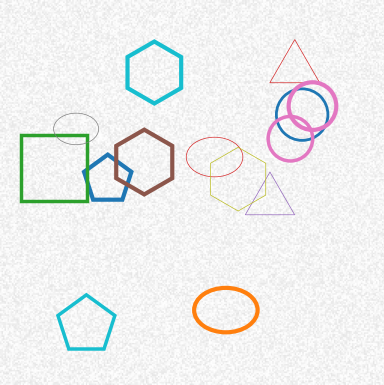[{"shape": "circle", "thickness": 2, "radius": 0.33, "center": [0.785, 0.702]}, {"shape": "pentagon", "thickness": 3, "radius": 0.32, "center": [0.28, 0.534]}, {"shape": "oval", "thickness": 3, "radius": 0.41, "center": [0.587, 0.195]}, {"shape": "square", "thickness": 2.5, "radius": 0.43, "center": [0.139, 0.563]}, {"shape": "triangle", "thickness": 0.5, "radius": 0.37, "center": [0.766, 0.822]}, {"shape": "oval", "thickness": 0.5, "radius": 0.37, "center": [0.557, 0.592]}, {"shape": "triangle", "thickness": 0.5, "radius": 0.37, "center": [0.701, 0.479]}, {"shape": "hexagon", "thickness": 3, "radius": 0.42, "center": [0.375, 0.579]}, {"shape": "circle", "thickness": 3, "radius": 0.31, "center": [0.812, 0.724]}, {"shape": "circle", "thickness": 2.5, "radius": 0.29, "center": [0.754, 0.64]}, {"shape": "oval", "thickness": 0.5, "radius": 0.29, "center": [0.198, 0.665]}, {"shape": "hexagon", "thickness": 0.5, "radius": 0.41, "center": [0.619, 0.535]}, {"shape": "hexagon", "thickness": 3, "radius": 0.4, "center": [0.401, 0.812]}, {"shape": "pentagon", "thickness": 2.5, "radius": 0.39, "center": [0.224, 0.156]}]